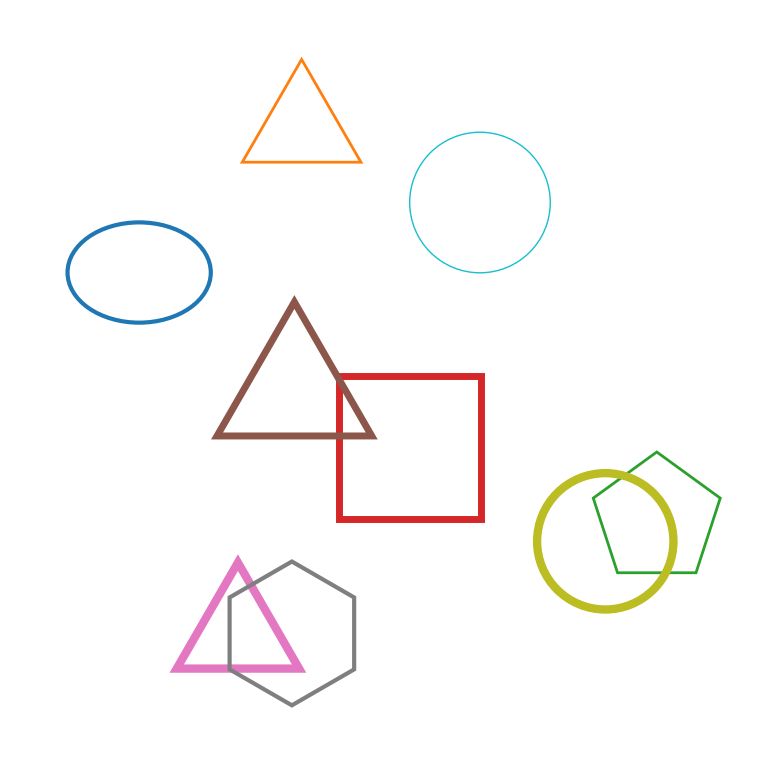[{"shape": "oval", "thickness": 1.5, "radius": 0.47, "center": [0.181, 0.646]}, {"shape": "triangle", "thickness": 1, "radius": 0.44, "center": [0.392, 0.834]}, {"shape": "pentagon", "thickness": 1, "radius": 0.43, "center": [0.853, 0.326]}, {"shape": "square", "thickness": 2.5, "radius": 0.46, "center": [0.532, 0.419]}, {"shape": "triangle", "thickness": 2.5, "radius": 0.58, "center": [0.382, 0.492]}, {"shape": "triangle", "thickness": 3, "radius": 0.46, "center": [0.309, 0.178]}, {"shape": "hexagon", "thickness": 1.5, "radius": 0.47, "center": [0.379, 0.177]}, {"shape": "circle", "thickness": 3, "radius": 0.44, "center": [0.786, 0.297]}, {"shape": "circle", "thickness": 0.5, "radius": 0.46, "center": [0.623, 0.737]}]